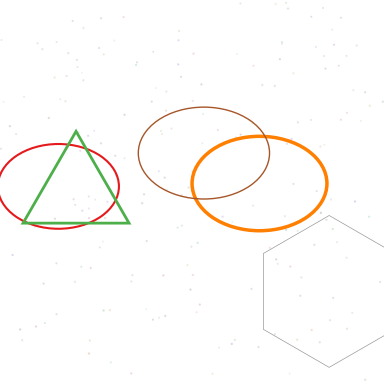[{"shape": "oval", "thickness": 1.5, "radius": 0.79, "center": [0.152, 0.516]}, {"shape": "triangle", "thickness": 2, "radius": 0.79, "center": [0.198, 0.5]}, {"shape": "oval", "thickness": 2.5, "radius": 0.88, "center": [0.674, 0.523]}, {"shape": "oval", "thickness": 1, "radius": 0.85, "center": [0.53, 0.602]}, {"shape": "hexagon", "thickness": 0.5, "radius": 0.99, "center": [0.855, 0.243]}]